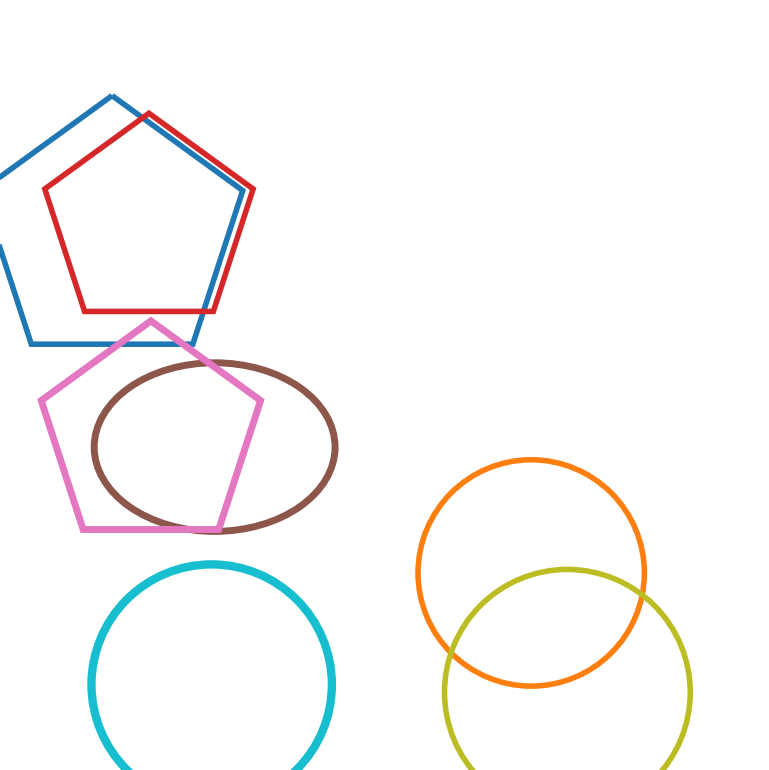[{"shape": "pentagon", "thickness": 2, "radius": 0.89, "center": [0.146, 0.697]}, {"shape": "circle", "thickness": 2, "radius": 0.73, "center": [0.69, 0.256]}, {"shape": "pentagon", "thickness": 2, "radius": 0.71, "center": [0.193, 0.711]}, {"shape": "oval", "thickness": 2.5, "radius": 0.78, "center": [0.279, 0.419]}, {"shape": "pentagon", "thickness": 2.5, "radius": 0.75, "center": [0.196, 0.434]}, {"shape": "circle", "thickness": 2, "radius": 0.8, "center": [0.737, 0.101]}, {"shape": "circle", "thickness": 3, "radius": 0.78, "center": [0.275, 0.111]}]